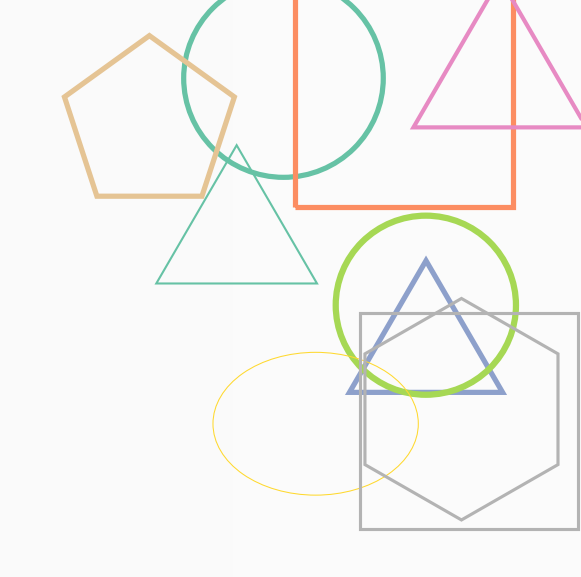[{"shape": "triangle", "thickness": 1, "radius": 0.8, "center": [0.407, 0.588]}, {"shape": "circle", "thickness": 2.5, "radius": 0.86, "center": [0.488, 0.864]}, {"shape": "square", "thickness": 2.5, "radius": 0.94, "center": [0.695, 0.828]}, {"shape": "triangle", "thickness": 2.5, "radius": 0.76, "center": [0.733, 0.396]}, {"shape": "triangle", "thickness": 2, "radius": 0.86, "center": [0.86, 0.864]}, {"shape": "circle", "thickness": 3, "radius": 0.78, "center": [0.733, 0.471]}, {"shape": "oval", "thickness": 0.5, "radius": 0.88, "center": [0.543, 0.265]}, {"shape": "pentagon", "thickness": 2.5, "radius": 0.77, "center": [0.257, 0.784]}, {"shape": "hexagon", "thickness": 1.5, "radius": 0.96, "center": [0.794, 0.291]}, {"shape": "square", "thickness": 1.5, "radius": 0.94, "center": [0.807, 0.27]}]